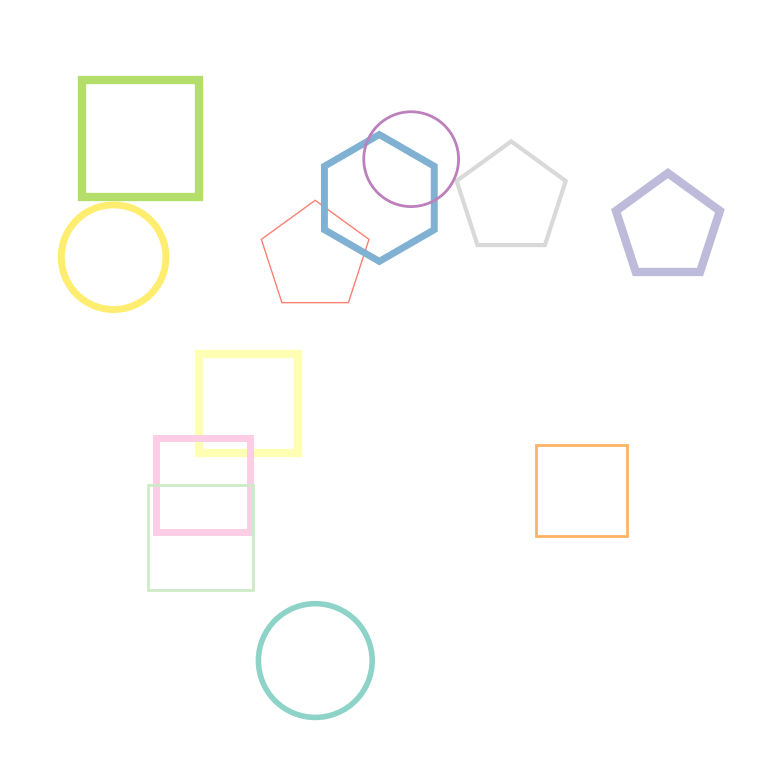[{"shape": "circle", "thickness": 2, "radius": 0.37, "center": [0.409, 0.142]}, {"shape": "square", "thickness": 3, "radius": 0.32, "center": [0.323, 0.476]}, {"shape": "pentagon", "thickness": 3, "radius": 0.35, "center": [0.867, 0.704]}, {"shape": "pentagon", "thickness": 0.5, "radius": 0.37, "center": [0.409, 0.666]}, {"shape": "hexagon", "thickness": 2.5, "radius": 0.41, "center": [0.493, 0.743]}, {"shape": "square", "thickness": 1, "radius": 0.29, "center": [0.755, 0.363]}, {"shape": "square", "thickness": 3, "radius": 0.38, "center": [0.183, 0.821]}, {"shape": "square", "thickness": 2.5, "radius": 0.31, "center": [0.264, 0.37]}, {"shape": "pentagon", "thickness": 1.5, "radius": 0.37, "center": [0.664, 0.742]}, {"shape": "circle", "thickness": 1, "radius": 0.31, "center": [0.534, 0.793]}, {"shape": "square", "thickness": 1, "radius": 0.34, "center": [0.26, 0.302]}, {"shape": "circle", "thickness": 2.5, "radius": 0.34, "center": [0.148, 0.666]}]